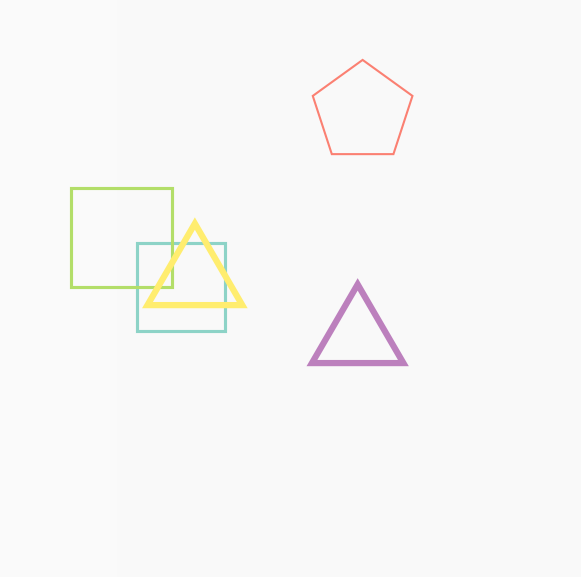[{"shape": "square", "thickness": 1.5, "radius": 0.38, "center": [0.311, 0.503]}, {"shape": "pentagon", "thickness": 1, "radius": 0.45, "center": [0.624, 0.805]}, {"shape": "square", "thickness": 1.5, "radius": 0.43, "center": [0.209, 0.588]}, {"shape": "triangle", "thickness": 3, "radius": 0.45, "center": [0.615, 0.416]}, {"shape": "triangle", "thickness": 3, "radius": 0.47, "center": [0.335, 0.518]}]